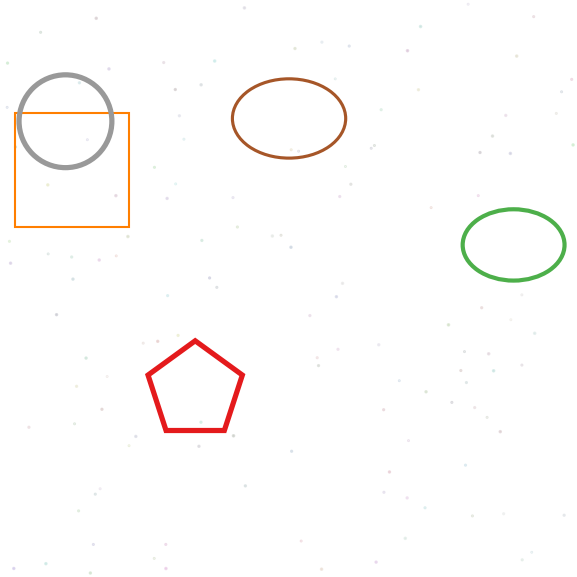[{"shape": "pentagon", "thickness": 2.5, "radius": 0.43, "center": [0.338, 0.323]}, {"shape": "oval", "thickness": 2, "radius": 0.44, "center": [0.889, 0.575]}, {"shape": "square", "thickness": 1, "radius": 0.49, "center": [0.124, 0.705]}, {"shape": "oval", "thickness": 1.5, "radius": 0.49, "center": [0.501, 0.794]}, {"shape": "circle", "thickness": 2.5, "radius": 0.4, "center": [0.113, 0.789]}]